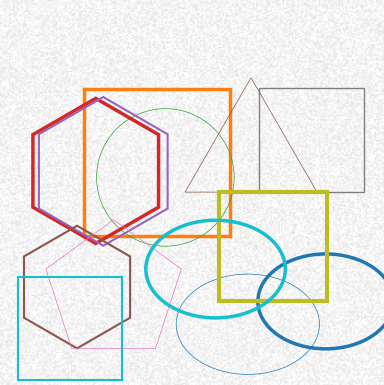[{"shape": "oval", "thickness": 0.5, "radius": 0.93, "center": [0.644, 0.158]}, {"shape": "oval", "thickness": 2.5, "radius": 0.88, "center": [0.846, 0.217]}, {"shape": "square", "thickness": 2.5, "radius": 0.95, "center": [0.408, 0.578]}, {"shape": "circle", "thickness": 0.5, "radius": 0.89, "center": [0.43, 0.539]}, {"shape": "hexagon", "thickness": 2.5, "radius": 0.94, "center": [0.249, 0.556]}, {"shape": "hexagon", "thickness": 1.5, "radius": 0.97, "center": [0.268, 0.555]}, {"shape": "hexagon", "thickness": 1.5, "radius": 0.8, "center": [0.2, 0.254]}, {"shape": "triangle", "thickness": 0.5, "radius": 0.99, "center": [0.652, 0.6]}, {"shape": "pentagon", "thickness": 0.5, "radius": 0.92, "center": [0.295, 0.244]}, {"shape": "square", "thickness": 1, "radius": 0.68, "center": [0.809, 0.636]}, {"shape": "square", "thickness": 3, "radius": 0.7, "center": [0.71, 0.36]}, {"shape": "square", "thickness": 1.5, "radius": 0.67, "center": [0.182, 0.147]}, {"shape": "oval", "thickness": 2.5, "radius": 0.91, "center": [0.56, 0.301]}]